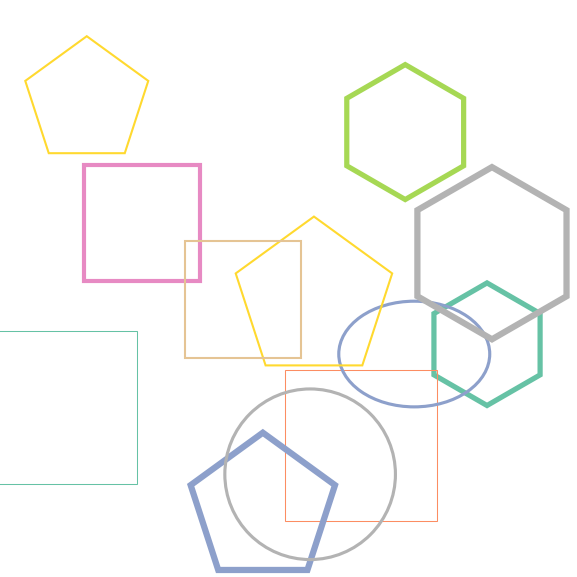[{"shape": "hexagon", "thickness": 2.5, "radius": 0.53, "center": [0.843, 0.403]}, {"shape": "square", "thickness": 0.5, "radius": 0.66, "center": [0.104, 0.293]}, {"shape": "square", "thickness": 0.5, "radius": 0.66, "center": [0.625, 0.228]}, {"shape": "pentagon", "thickness": 3, "radius": 0.66, "center": [0.455, 0.118]}, {"shape": "oval", "thickness": 1.5, "radius": 0.65, "center": [0.717, 0.386]}, {"shape": "square", "thickness": 2, "radius": 0.5, "center": [0.246, 0.612]}, {"shape": "hexagon", "thickness": 2.5, "radius": 0.58, "center": [0.702, 0.77]}, {"shape": "pentagon", "thickness": 1, "radius": 0.71, "center": [0.544, 0.482]}, {"shape": "pentagon", "thickness": 1, "radius": 0.56, "center": [0.15, 0.824]}, {"shape": "square", "thickness": 1, "radius": 0.51, "center": [0.421, 0.481]}, {"shape": "hexagon", "thickness": 3, "radius": 0.75, "center": [0.852, 0.561]}, {"shape": "circle", "thickness": 1.5, "radius": 0.74, "center": [0.537, 0.178]}]